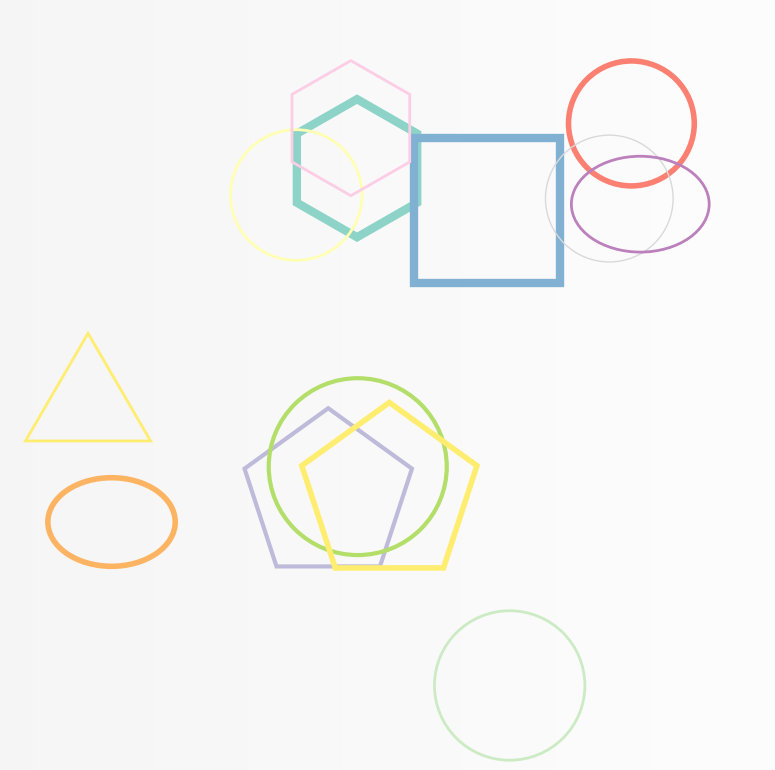[{"shape": "hexagon", "thickness": 3, "radius": 0.45, "center": [0.461, 0.782]}, {"shape": "circle", "thickness": 1, "radius": 0.42, "center": [0.382, 0.747]}, {"shape": "pentagon", "thickness": 1.5, "radius": 0.57, "center": [0.424, 0.356]}, {"shape": "circle", "thickness": 2, "radius": 0.41, "center": [0.815, 0.84]}, {"shape": "square", "thickness": 3, "radius": 0.47, "center": [0.628, 0.727]}, {"shape": "oval", "thickness": 2, "radius": 0.41, "center": [0.144, 0.322]}, {"shape": "circle", "thickness": 1.5, "radius": 0.57, "center": [0.462, 0.394]}, {"shape": "hexagon", "thickness": 1, "radius": 0.44, "center": [0.453, 0.834]}, {"shape": "circle", "thickness": 0.5, "radius": 0.41, "center": [0.786, 0.742]}, {"shape": "oval", "thickness": 1, "radius": 0.44, "center": [0.826, 0.735]}, {"shape": "circle", "thickness": 1, "radius": 0.49, "center": [0.658, 0.11]}, {"shape": "pentagon", "thickness": 2, "radius": 0.59, "center": [0.502, 0.359]}, {"shape": "triangle", "thickness": 1, "radius": 0.47, "center": [0.114, 0.474]}]